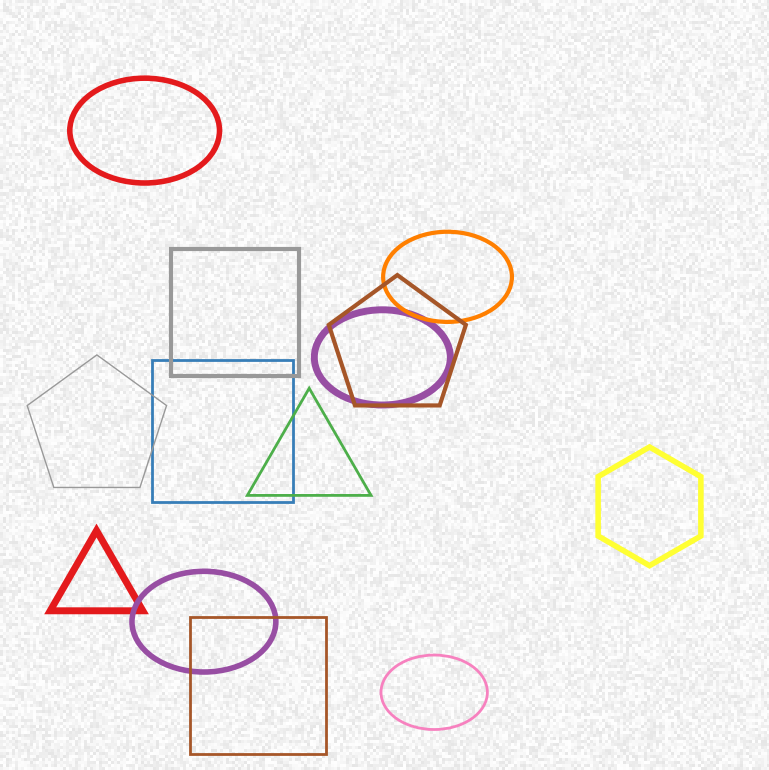[{"shape": "oval", "thickness": 2, "radius": 0.49, "center": [0.188, 0.83]}, {"shape": "triangle", "thickness": 2.5, "radius": 0.35, "center": [0.125, 0.242]}, {"shape": "square", "thickness": 1, "radius": 0.46, "center": [0.289, 0.44]}, {"shape": "triangle", "thickness": 1, "radius": 0.46, "center": [0.402, 0.403]}, {"shape": "oval", "thickness": 2.5, "radius": 0.44, "center": [0.497, 0.536]}, {"shape": "oval", "thickness": 2, "radius": 0.47, "center": [0.265, 0.193]}, {"shape": "oval", "thickness": 1.5, "radius": 0.42, "center": [0.581, 0.64]}, {"shape": "hexagon", "thickness": 2, "radius": 0.39, "center": [0.844, 0.342]}, {"shape": "square", "thickness": 1, "radius": 0.44, "center": [0.335, 0.11]}, {"shape": "pentagon", "thickness": 1.5, "radius": 0.47, "center": [0.516, 0.549]}, {"shape": "oval", "thickness": 1, "radius": 0.35, "center": [0.564, 0.101]}, {"shape": "pentagon", "thickness": 0.5, "radius": 0.48, "center": [0.126, 0.444]}, {"shape": "square", "thickness": 1.5, "radius": 0.41, "center": [0.306, 0.594]}]